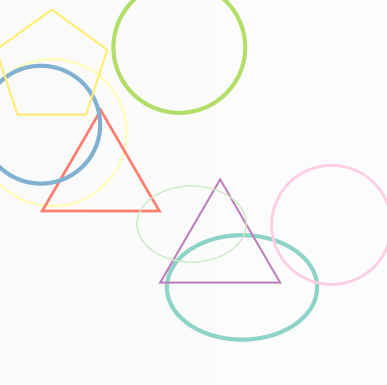[{"shape": "oval", "thickness": 3, "radius": 0.97, "center": [0.625, 0.254]}, {"shape": "circle", "thickness": 1.5, "radius": 0.95, "center": [0.136, 0.655]}, {"shape": "triangle", "thickness": 2, "radius": 0.87, "center": [0.26, 0.539]}, {"shape": "circle", "thickness": 3, "radius": 0.77, "center": [0.105, 0.676]}, {"shape": "circle", "thickness": 3, "radius": 0.85, "center": [0.463, 0.877]}, {"shape": "circle", "thickness": 2, "radius": 0.77, "center": [0.856, 0.416]}, {"shape": "triangle", "thickness": 1.5, "radius": 0.89, "center": [0.568, 0.355]}, {"shape": "oval", "thickness": 1, "radius": 0.71, "center": [0.494, 0.418]}, {"shape": "pentagon", "thickness": 1.5, "radius": 0.75, "center": [0.134, 0.824]}]